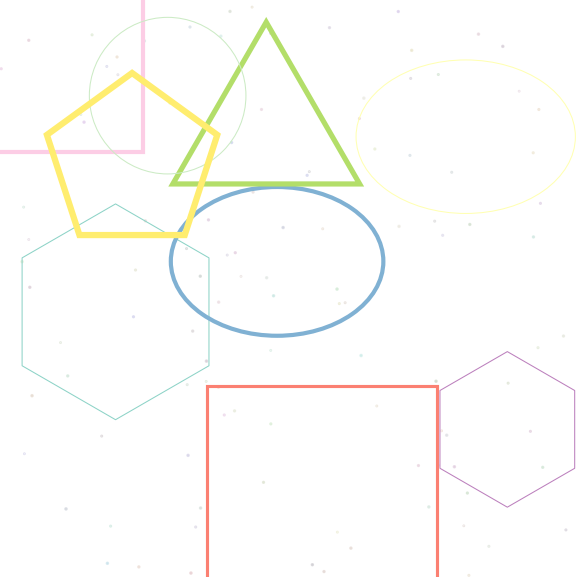[{"shape": "hexagon", "thickness": 0.5, "radius": 0.93, "center": [0.2, 0.459]}, {"shape": "oval", "thickness": 0.5, "radius": 0.95, "center": [0.806, 0.762]}, {"shape": "square", "thickness": 1.5, "radius": 0.99, "center": [0.558, 0.131]}, {"shape": "oval", "thickness": 2, "radius": 0.92, "center": [0.48, 0.547]}, {"shape": "triangle", "thickness": 2.5, "radius": 0.93, "center": [0.461, 0.774]}, {"shape": "square", "thickness": 2, "radius": 0.69, "center": [0.11, 0.874]}, {"shape": "hexagon", "thickness": 0.5, "radius": 0.67, "center": [0.878, 0.256]}, {"shape": "circle", "thickness": 0.5, "radius": 0.68, "center": [0.29, 0.834]}, {"shape": "pentagon", "thickness": 3, "radius": 0.78, "center": [0.229, 0.718]}]